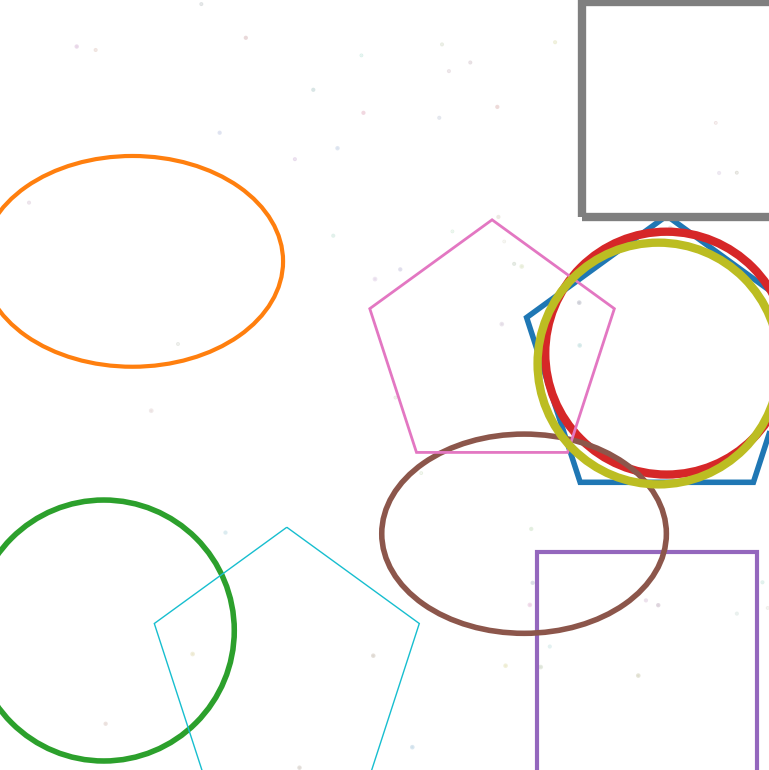[{"shape": "pentagon", "thickness": 2, "radius": 0.96, "center": [0.866, 0.528]}, {"shape": "oval", "thickness": 1.5, "radius": 0.98, "center": [0.172, 0.661]}, {"shape": "circle", "thickness": 2, "radius": 0.85, "center": [0.135, 0.181]}, {"shape": "circle", "thickness": 3, "radius": 0.79, "center": [0.866, 0.541]}, {"shape": "square", "thickness": 1.5, "radius": 0.71, "center": [0.84, 0.141]}, {"shape": "oval", "thickness": 2, "radius": 0.92, "center": [0.681, 0.307]}, {"shape": "pentagon", "thickness": 1, "radius": 0.83, "center": [0.639, 0.548]}, {"shape": "square", "thickness": 3, "radius": 0.7, "center": [0.896, 0.858]}, {"shape": "circle", "thickness": 3, "radius": 0.78, "center": [0.855, 0.528]}, {"shape": "pentagon", "thickness": 0.5, "radius": 0.9, "center": [0.372, 0.134]}]